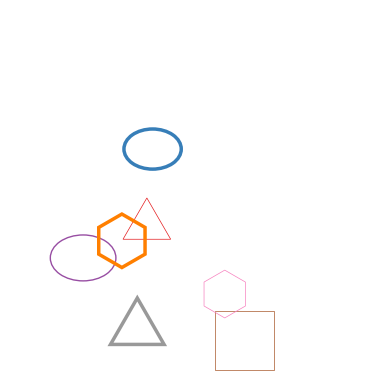[{"shape": "triangle", "thickness": 0.5, "radius": 0.36, "center": [0.381, 0.414]}, {"shape": "oval", "thickness": 2.5, "radius": 0.37, "center": [0.396, 0.613]}, {"shape": "oval", "thickness": 1, "radius": 0.43, "center": [0.216, 0.33]}, {"shape": "hexagon", "thickness": 2.5, "radius": 0.35, "center": [0.317, 0.375]}, {"shape": "square", "thickness": 0.5, "radius": 0.38, "center": [0.635, 0.116]}, {"shape": "hexagon", "thickness": 0.5, "radius": 0.31, "center": [0.584, 0.236]}, {"shape": "triangle", "thickness": 2.5, "radius": 0.4, "center": [0.357, 0.146]}]